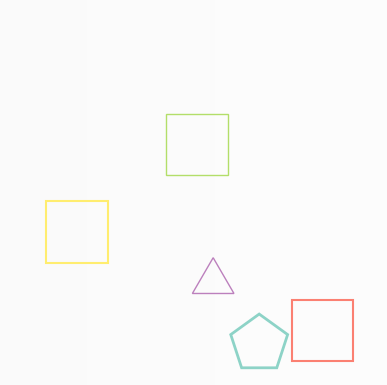[{"shape": "pentagon", "thickness": 2, "radius": 0.39, "center": [0.669, 0.107]}, {"shape": "square", "thickness": 1.5, "radius": 0.4, "center": [0.833, 0.142]}, {"shape": "square", "thickness": 1, "radius": 0.4, "center": [0.508, 0.624]}, {"shape": "triangle", "thickness": 1, "radius": 0.31, "center": [0.55, 0.269]}, {"shape": "square", "thickness": 1.5, "radius": 0.41, "center": [0.199, 0.398]}]